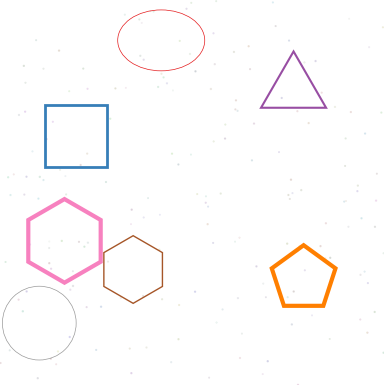[{"shape": "oval", "thickness": 0.5, "radius": 0.57, "center": [0.419, 0.895]}, {"shape": "square", "thickness": 2, "radius": 0.4, "center": [0.197, 0.646]}, {"shape": "triangle", "thickness": 1.5, "radius": 0.49, "center": [0.762, 0.769]}, {"shape": "pentagon", "thickness": 3, "radius": 0.44, "center": [0.789, 0.276]}, {"shape": "hexagon", "thickness": 1, "radius": 0.44, "center": [0.346, 0.3]}, {"shape": "hexagon", "thickness": 3, "radius": 0.54, "center": [0.168, 0.374]}, {"shape": "circle", "thickness": 0.5, "radius": 0.48, "center": [0.102, 0.161]}]